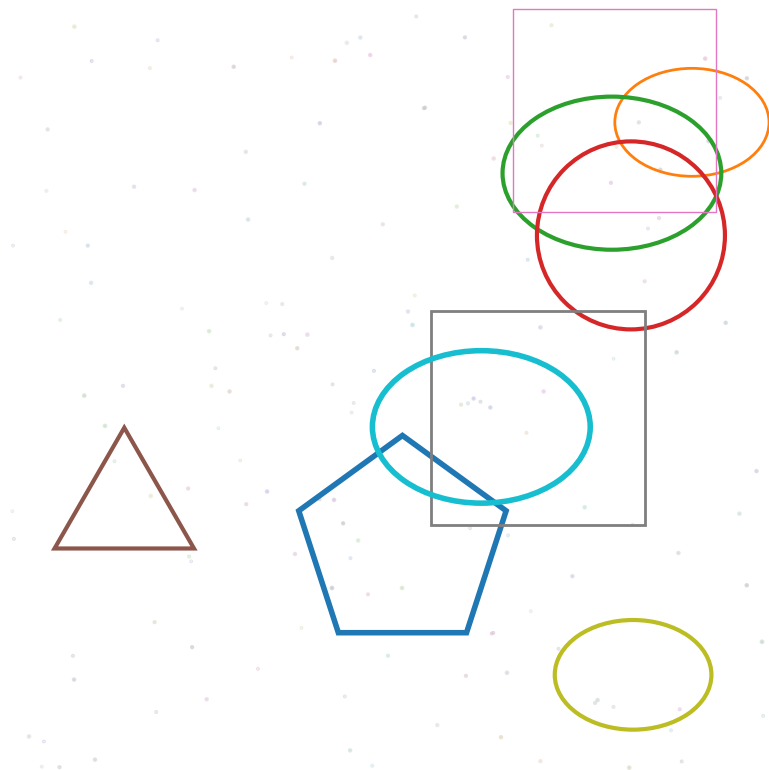[{"shape": "pentagon", "thickness": 2, "radius": 0.71, "center": [0.523, 0.293]}, {"shape": "oval", "thickness": 1, "radius": 0.5, "center": [0.899, 0.841]}, {"shape": "oval", "thickness": 1.5, "radius": 0.71, "center": [0.795, 0.775]}, {"shape": "circle", "thickness": 1.5, "radius": 0.61, "center": [0.819, 0.694]}, {"shape": "triangle", "thickness": 1.5, "radius": 0.52, "center": [0.161, 0.34]}, {"shape": "square", "thickness": 0.5, "radius": 0.66, "center": [0.798, 0.857]}, {"shape": "square", "thickness": 1, "radius": 0.69, "center": [0.698, 0.458]}, {"shape": "oval", "thickness": 1.5, "radius": 0.51, "center": [0.822, 0.124]}, {"shape": "oval", "thickness": 2, "radius": 0.71, "center": [0.625, 0.446]}]